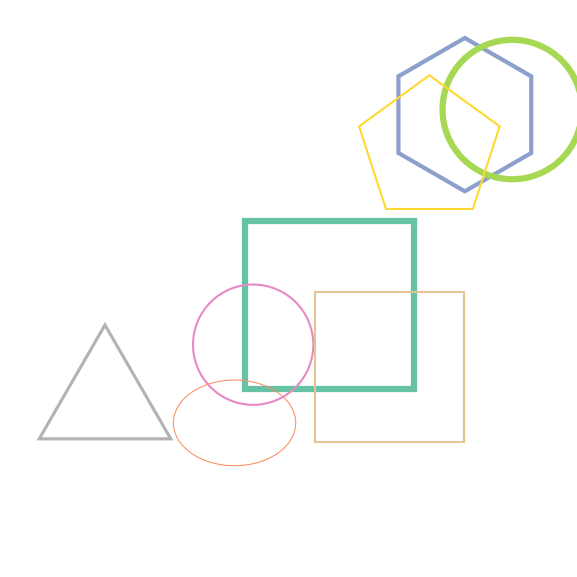[{"shape": "square", "thickness": 3, "radius": 0.73, "center": [0.571, 0.471]}, {"shape": "oval", "thickness": 0.5, "radius": 0.53, "center": [0.406, 0.267]}, {"shape": "hexagon", "thickness": 2, "radius": 0.66, "center": [0.805, 0.801]}, {"shape": "circle", "thickness": 1, "radius": 0.52, "center": [0.438, 0.402]}, {"shape": "circle", "thickness": 3, "radius": 0.6, "center": [0.887, 0.809]}, {"shape": "pentagon", "thickness": 1, "radius": 0.64, "center": [0.744, 0.741]}, {"shape": "square", "thickness": 1, "radius": 0.65, "center": [0.675, 0.363]}, {"shape": "triangle", "thickness": 1.5, "radius": 0.66, "center": [0.182, 0.305]}]